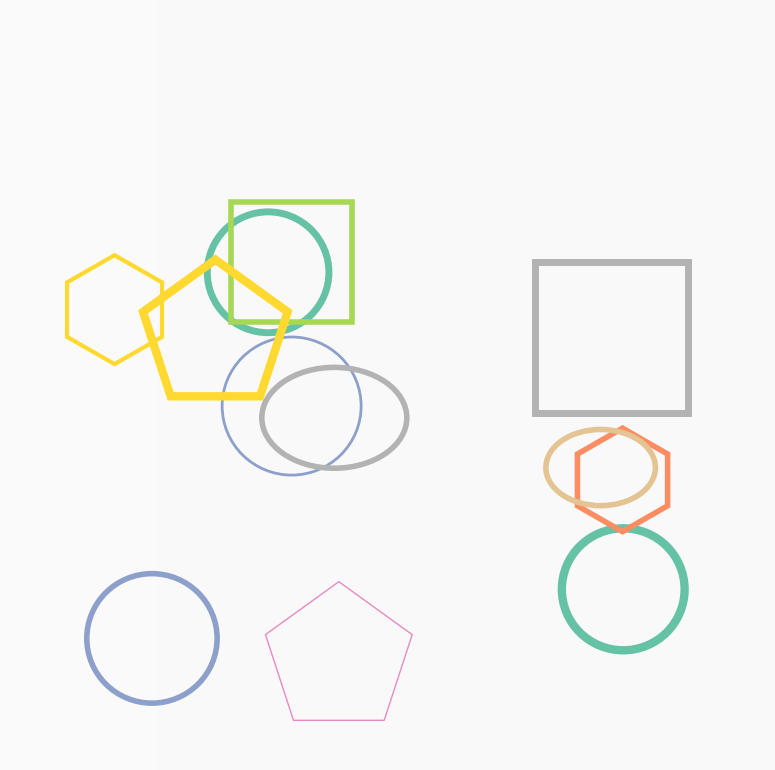[{"shape": "circle", "thickness": 2.5, "radius": 0.39, "center": [0.346, 0.646]}, {"shape": "circle", "thickness": 3, "radius": 0.4, "center": [0.804, 0.235]}, {"shape": "hexagon", "thickness": 2, "radius": 0.34, "center": [0.803, 0.377]}, {"shape": "circle", "thickness": 2, "radius": 0.42, "center": [0.196, 0.171]}, {"shape": "circle", "thickness": 1, "radius": 0.45, "center": [0.376, 0.473]}, {"shape": "pentagon", "thickness": 0.5, "radius": 0.5, "center": [0.437, 0.145]}, {"shape": "square", "thickness": 2, "radius": 0.39, "center": [0.376, 0.659]}, {"shape": "hexagon", "thickness": 1.5, "radius": 0.35, "center": [0.148, 0.598]}, {"shape": "pentagon", "thickness": 3, "radius": 0.49, "center": [0.278, 0.565]}, {"shape": "oval", "thickness": 2, "radius": 0.35, "center": [0.775, 0.393]}, {"shape": "square", "thickness": 2.5, "radius": 0.49, "center": [0.789, 0.562]}, {"shape": "oval", "thickness": 2, "radius": 0.47, "center": [0.431, 0.457]}]